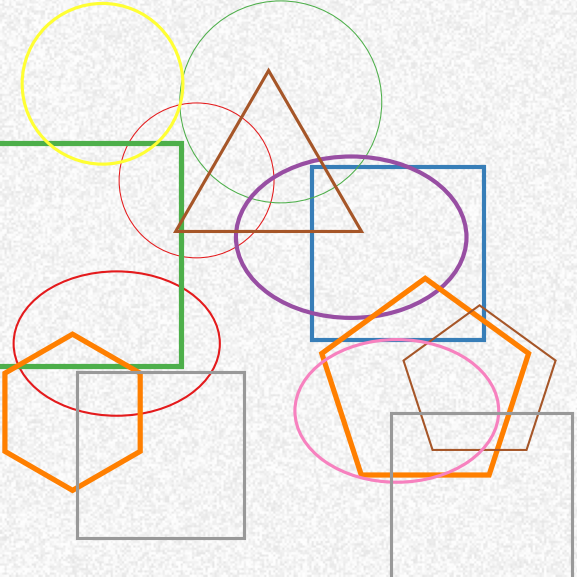[{"shape": "circle", "thickness": 0.5, "radius": 0.67, "center": [0.34, 0.687]}, {"shape": "oval", "thickness": 1, "radius": 0.89, "center": [0.202, 0.404]}, {"shape": "square", "thickness": 2, "radius": 0.75, "center": [0.689, 0.56]}, {"shape": "circle", "thickness": 0.5, "radius": 0.87, "center": [0.486, 0.823]}, {"shape": "square", "thickness": 2.5, "radius": 0.97, "center": [0.121, 0.558]}, {"shape": "oval", "thickness": 2, "radius": 1.0, "center": [0.608, 0.588]}, {"shape": "pentagon", "thickness": 2.5, "radius": 0.94, "center": [0.736, 0.329]}, {"shape": "hexagon", "thickness": 2.5, "radius": 0.68, "center": [0.126, 0.285]}, {"shape": "circle", "thickness": 1.5, "radius": 0.7, "center": [0.178, 0.854]}, {"shape": "pentagon", "thickness": 1, "radius": 0.69, "center": [0.83, 0.332]}, {"shape": "triangle", "thickness": 1.5, "radius": 0.93, "center": [0.465, 0.691]}, {"shape": "oval", "thickness": 1.5, "radius": 0.88, "center": [0.687, 0.288]}, {"shape": "square", "thickness": 1.5, "radius": 0.79, "center": [0.834, 0.127]}, {"shape": "square", "thickness": 1.5, "radius": 0.72, "center": [0.278, 0.211]}]